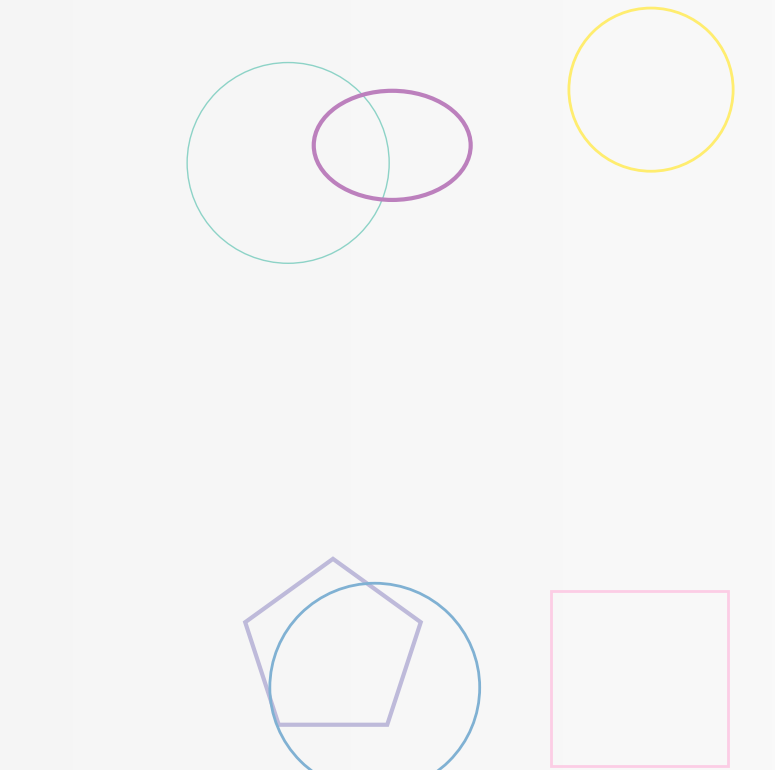[{"shape": "circle", "thickness": 0.5, "radius": 0.65, "center": [0.372, 0.788]}, {"shape": "pentagon", "thickness": 1.5, "radius": 0.6, "center": [0.43, 0.155]}, {"shape": "circle", "thickness": 1, "radius": 0.68, "center": [0.484, 0.107]}, {"shape": "square", "thickness": 1, "radius": 0.57, "center": [0.825, 0.119]}, {"shape": "oval", "thickness": 1.5, "radius": 0.51, "center": [0.506, 0.811]}, {"shape": "circle", "thickness": 1, "radius": 0.53, "center": [0.84, 0.884]}]